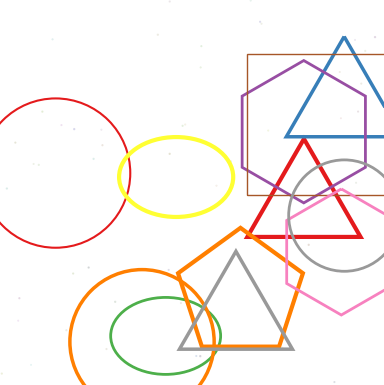[{"shape": "circle", "thickness": 1.5, "radius": 0.97, "center": [0.144, 0.55]}, {"shape": "triangle", "thickness": 3, "radius": 0.85, "center": [0.789, 0.469]}, {"shape": "triangle", "thickness": 2.5, "radius": 0.87, "center": [0.894, 0.732]}, {"shape": "oval", "thickness": 2, "radius": 0.71, "center": [0.43, 0.128]}, {"shape": "hexagon", "thickness": 2, "radius": 0.92, "center": [0.789, 0.658]}, {"shape": "circle", "thickness": 2.5, "radius": 0.94, "center": [0.369, 0.112]}, {"shape": "pentagon", "thickness": 3, "radius": 0.85, "center": [0.625, 0.238]}, {"shape": "oval", "thickness": 3, "radius": 0.74, "center": [0.458, 0.54]}, {"shape": "square", "thickness": 1, "radius": 0.92, "center": [0.825, 0.677]}, {"shape": "hexagon", "thickness": 2, "radius": 0.82, "center": [0.887, 0.346]}, {"shape": "circle", "thickness": 2, "radius": 0.72, "center": [0.894, 0.44]}, {"shape": "triangle", "thickness": 2.5, "radius": 0.85, "center": [0.613, 0.178]}]